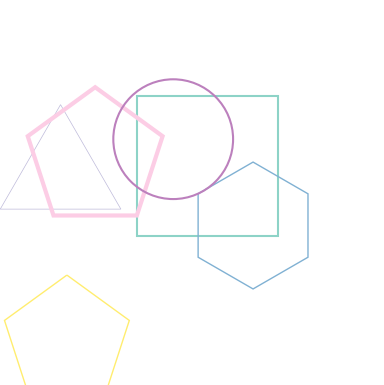[{"shape": "square", "thickness": 1.5, "radius": 0.91, "center": [0.539, 0.568]}, {"shape": "triangle", "thickness": 0.5, "radius": 0.9, "center": [0.157, 0.547]}, {"shape": "hexagon", "thickness": 1, "radius": 0.82, "center": [0.657, 0.414]}, {"shape": "pentagon", "thickness": 3, "radius": 0.92, "center": [0.247, 0.589]}, {"shape": "circle", "thickness": 1.5, "radius": 0.78, "center": [0.45, 0.638]}, {"shape": "pentagon", "thickness": 1, "radius": 0.85, "center": [0.174, 0.115]}]